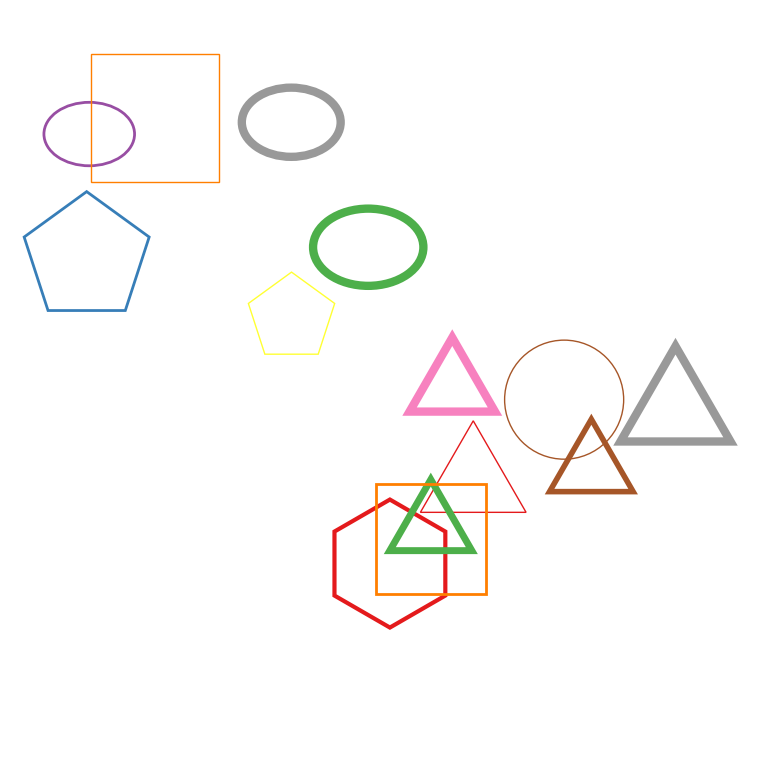[{"shape": "hexagon", "thickness": 1.5, "radius": 0.42, "center": [0.506, 0.268]}, {"shape": "triangle", "thickness": 0.5, "radius": 0.4, "center": [0.615, 0.374]}, {"shape": "pentagon", "thickness": 1, "radius": 0.43, "center": [0.113, 0.666]}, {"shape": "triangle", "thickness": 2.5, "radius": 0.31, "center": [0.559, 0.316]}, {"shape": "oval", "thickness": 3, "radius": 0.36, "center": [0.478, 0.679]}, {"shape": "oval", "thickness": 1, "radius": 0.29, "center": [0.116, 0.826]}, {"shape": "square", "thickness": 0.5, "radius": 0.42, "center": [0.202, 0.847]}, {"shape": "square", "thickness": 1, "radius": 0.36, "center": [0.56, 0.3]}, {"shape": "pentagon", "thickness": 0.5, "radius": 0.29, "center": [0.379, 0.588]}, {"shape": "triangle", "thickness": 2, "radius": 0.31, "center": [0.768, 0.393]}, {"shape": "circle", "thickness": 0.5, "radius": 0.39, "center": [0.733, 0.481]}, {"shape": "triangle", "thickness": 3, "radius": 0.32, "center": [0.587, 0.497]}, {"shape": "oval", "thickness": 3, "radius": 0.32, "center": [0.378, 0.841]}, {"shape": "triangle", "thickness": 3, "radius": 0.41, "center": [0.877, 0.468]}]